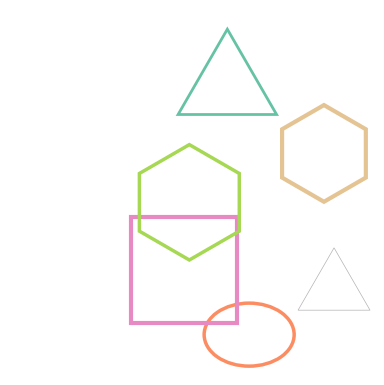[{"shape": "triangle", "thickness": 2, "radius": 0.74, "center": [0.59, 0.776]}, {"shape": "oval", "thickness": 2.5, "radius": 0.58, "center": [0.647, 0.131]}, {"shape": "square", "thickness": 3, "radius": 0.69, "center": [0.478, 0.297]}, {"shape": "hexagon", "thickness": 2.5, "radius": 0.75, "center": [0.492, 0.475]}, {"shape": "hexagon", "thickness": 3, "radius": 0.63, "center": [0.841, 0.602]}, {"shape": "triangle", "thickness": 0.5, "radius": 0.54, "center": [0.868, 0.248]}]